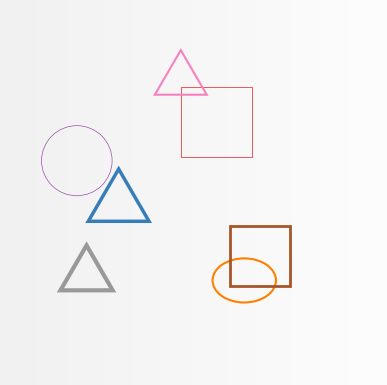[{"shape": "square", "thickness": 0.5, "radius": 0.45, "center": [0.559, 0.682]}, {"shape": "triangle", "thickness": 2.5, "radius": 0.45, "center": [0.306, 0.47]}, {"shape": "circle", "thickness": 0.5, "radius": 0.46, "center": [0.198, 0.583]}, {"shape": "oval", "thickness": 1.5, "radius": 0.41, "center": [0.63, 0.272]}, {"shape": "square", "thickness": 2, "radius": 0.39, "center": [0.671, 0.335]}, {"shape": "triangle", "thickness": 1.5, "radius": 0.39, "center": [0.467, 0.793]}, {"shape": "triangle", "thickness": 3, "radius": 0.39, "center": [0.223, 0.285]}]